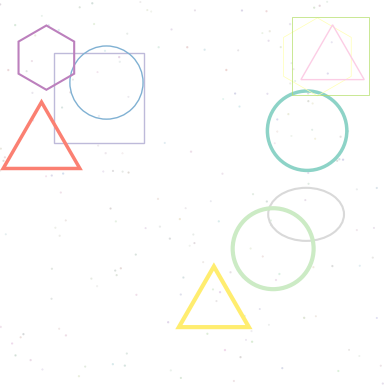[{"shape": "circle", "thickness": 2.5, "radius": 0.52, "center": [0.798, 0.66]}, {"shape": "hexagon", "thickness": 0.5, "radius": 0.51, "center": [0.824, 0.852]}, {"shape": "square", "thickness": 1, "radius": 0.58, "center": [0.257, 0.745]}, {"shape": "triangle", "thickness": 2.5, "radius": 0.57, "center": [0.108, 0.62]}, {"shape": "circle", "thickness": 1, "radius": 0.48, "center": [0.277, 0.786]}, {"shape": "square", "thickness": 0.5, "radius": 0.5, "center": [0.858, 0.854]}, {"shape": "triangle", "thickness": 1, "radius": 0.47, "center": [0.864, 0.841]}, {"shape": "oval", "thickness": 1.5, "radius": 0.49, "center": [0.795, 0.443]}, {"shape": "hexagon", "thickness": 1.5, "radius": 0.42, "center": [0.12, 0.85]}, {"shape": "circle", "thickness": 3, "radius": 0.53, "center": [0.709, 0.354]}, {"shape": "triangle", "thickness": 3, "radius": 0.53, "center": [0.556, 0.203]}]